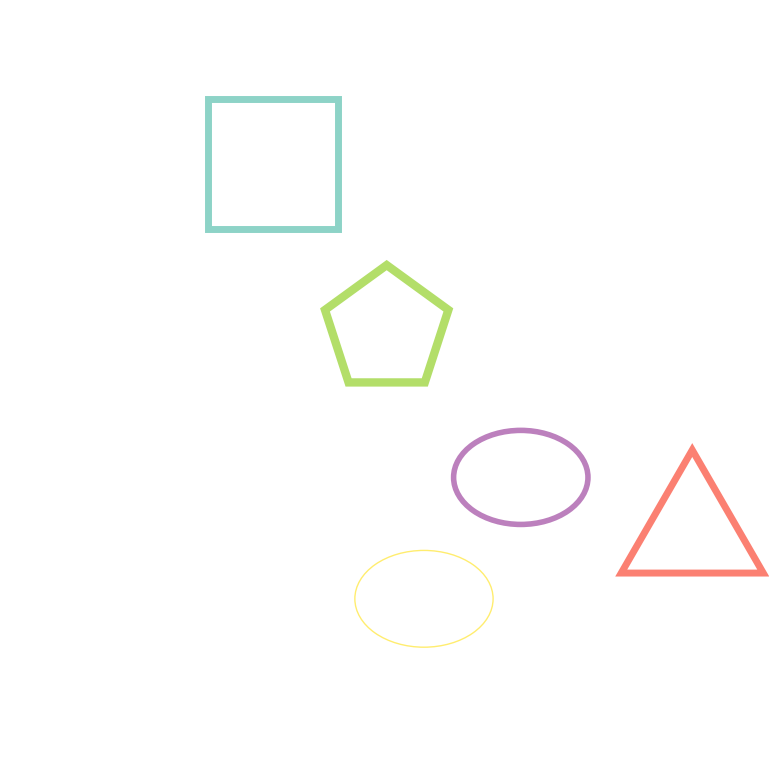[{"shape": "square", "thickness": 2.5, "radius": 0.42, "center": [0.354, 0.786]}, {"shape": "triangle", "thickness": 2.5, "radius": 0.53, "center": [0.899, 0.309]}, {"shape": "pentagon", "thickness": 3, "radius": 0.42, "center": [0.502, 0.571]}, {"shape": "oval", "thickness": 2, "radius": 0.44, "center": [0.676, 0.38]}, {"shape": "oval", "thickness": 0.5, "radius": 0.45, "center": [0.551, 0.222]}]